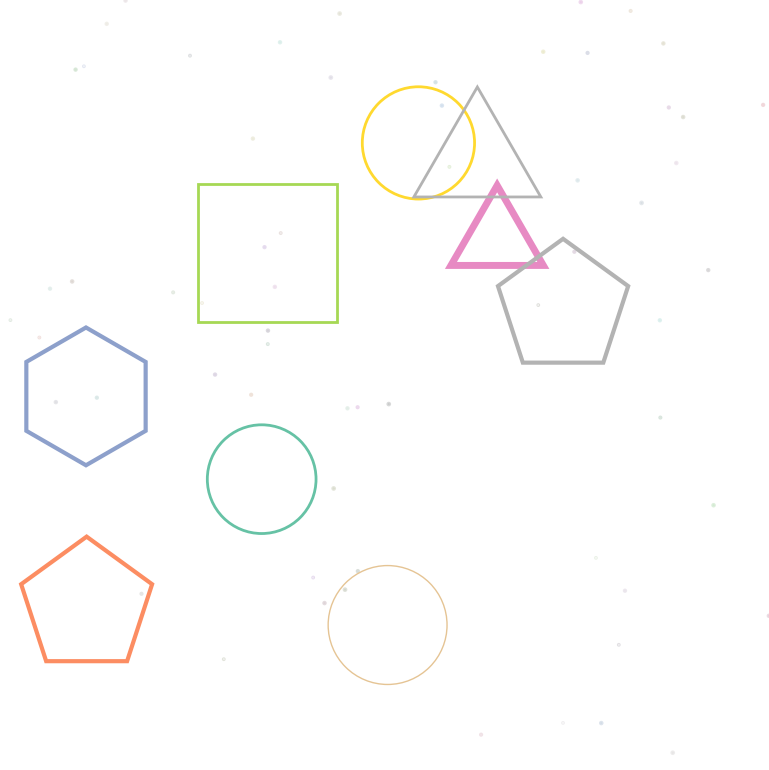[{"shape": "circle", "thickness": 1, "radius": 0.35, "center": [0.34, 0.378]}, {"shape": "pentagon", "thickness": 1.5, "radius": 0.45, "center": [0.113, 0.214]}, {"shape": "hexagon", "thickness": 1.5, "radius": 0.45, "center": [0.112, 0.485]}, {"shape": "triangle", "thickness": 2.5, "radius": 0.35, "center": [0.646, 0.69]}, {"shape": "square", "thickness": 1, "radius": 0.45, "center": [0.347, 0.672]}, {"shape": "circle", "thickness": 1, "radius": 0.36, "center": [0.543, 0.814]}, {"shape": "circle", "thickness": 0.5, "radius": 0.39, "center": [0.503, 0.188]}, {"shape": "triangle", "thickness": 1, "radius": 0.48, "center": [0.62, 0.792]}, {"shape": "pentagon", "thickness": 1.5, "radius": 0.44, "center": [0.731, 0.601]}]